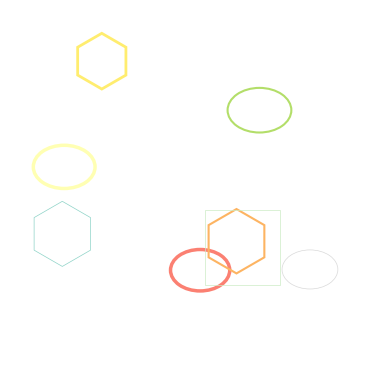[{"shape": "hexagon", "thickness": 0.5, "radius": 0.42, "center": [0.162, 0.393]}, {"shape": "oval", "thickness": 2.5, "radius": 0.4, "center": [0.167, 0.567]}, {"shape": "oval", "thickness": 2.5, "radius": 0.38, "center": [0.52, 0.298]}, {"shape": "hexagon", "thickness": 1.5, "radius": 0.42, "center": [0.614, 0.373]}, {"shape": "oval", "thickness": 1.5, "radius": 0.41, "center": [0.674, 0.714]}, {"shape": "oval", "thickness": 0.5, "radius": 0.36, "center": [0.805, 0.3]}, {"shape": "square", "thickness": 0.5, "radius": 0.49, "center": [0.63, 0.357]}, {"shape": "hexagon", "thickness": 2, "radius": 0.36, "center": [0.264, 0.841]}]